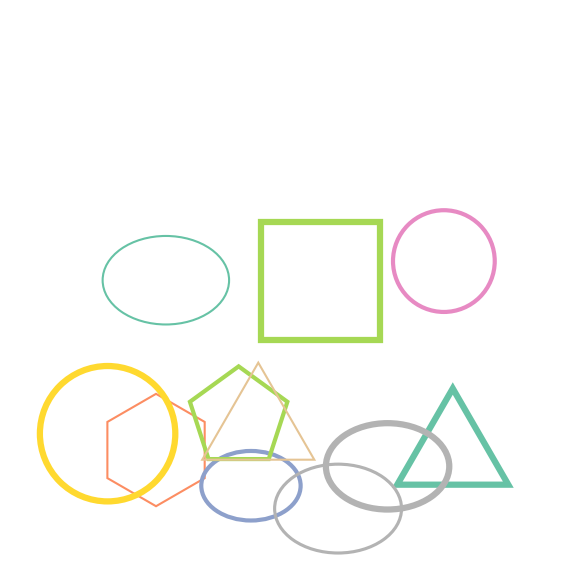[{"shape": "triangle", "thickness": 3, "radius": 0.56, "center": [0.784, 0.215]}, {"shape": "oval", "thickness": 1, "radius": 0.55, "center": [0.287, 0.514]}, {"shape": "hexagon", "thickness": 1, "radius": 0.49, "center": [0.27, 0.22]}, {"shape": "oval", "thickness": 2, "radius": 0.43, "center": [0.435, 0.158]}, {"shape": "circle", "thickness": 2, "radius": 0.44, "center": [0.769, 0.547]}, {"shape": "square", "thickness": 3, "radius": 0.51, "center": [0.555, 0.513]}, {"shape": "pentagon", "thickness": 2, "radius": 0.44, "center": [0.413, 0.276]}, {"shape": "circle", "thickness": 3, "radius": 0.59, "center": [0.186, 0.248]}, {"shape": "triangle", "thickness": 1, "radius": 0.56, "center": [0.447, 0.259]}, {"shape": "oval", "thickness": 1.5, "radius": 0.55, "center": [0.585, 0.118]}, {"shape": "oval", "thickness": 3, "radius": 0.53, "center": [0.671, 0.192]}]